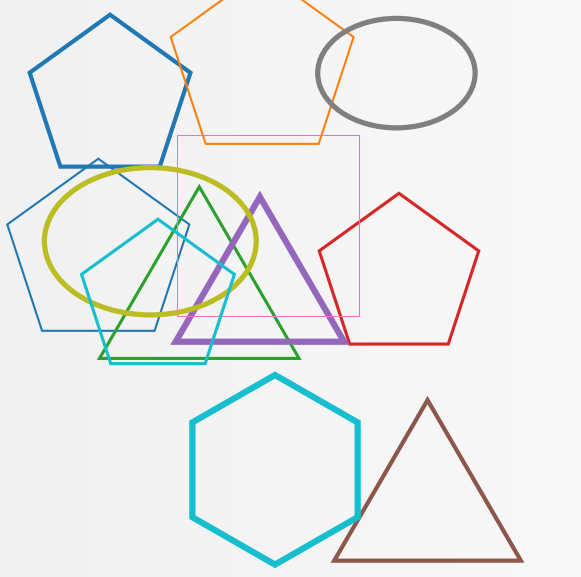[{"shape": "pentagon", "thickness": 2, "radius": 0.73, "center": [0.189, 0.828]}, {"shape": "pentagon", "thickness": 1, "radius": 0.82, "center": [0.169, 0.56]}, {"shape": "pentagon", "thickness": 1, "radius": 0.83, "center": [0.451, 0.884]}, {"shape": "triangle", "thickness": 1.5, "radius": 0.99, "center": [0.343, 0.478]}, {"shape": "pentagon", "thickness": 1.5, "radius": 0.72, "center": [0.686, 0.52]}, {"shape": "triangle", "thickness": 3, "radius": 0.84, "center": [0.447, 0.491]}, {"shape": "triangle", "thickness": 2, "radius": 0.93, "center": [0.736, 0.121]}, {"shape": "square", "thickness": 0.5, "radius": 0.78, "center": [0.461, 0.609]}, {"shape": "oval", "thickness": 2.5, "radius": 0.68, "center": [0.682, 0.873]}, {"shape": "oval", "thickness": 2.5, "radius": 0.91, "center": [0.259, 0.581]}, {"shape": "pentagon", "thickness": 1.5, "radius": 0.69, "center": [0.272, 0.481]}, {"shape": "hexagon", "thickness": 3, "radius": 0.82, "center": [0.473, 0.186]}]